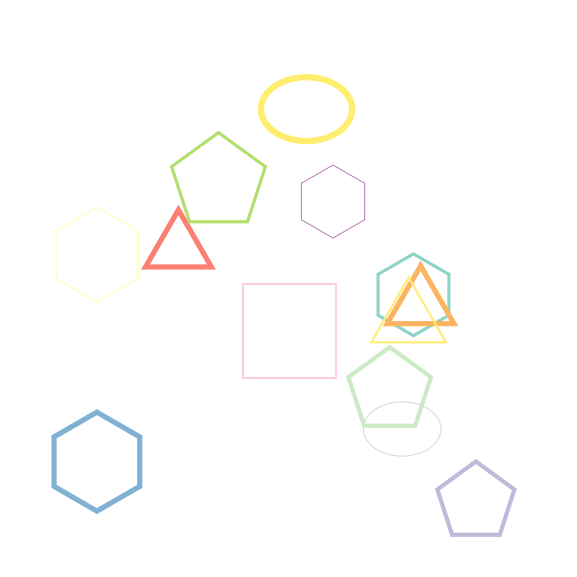[{"shape": "hexagon", "thickness": 1.5, "radius": 0.35, "center": [0.716, 0.489]}, {"shape": "hexagon", "thickness": 0.5, "radius": 0.41, "center": [0.168, 0.558]}, {"shape": "pentagon", "thickness": 2, "radius": 0.35, "center": [0.824, 0.13]}, {"shape": "triangle", "thickness": 2.5, "radius": 0.33, "center": [0.309, 0.57]}, {"shape": "hexagon", "thickness": 2.5, "radius": 0.43, "center": [0.168, 0.2]}, {"shape": "triangle", "thickness": 2.5, "radius": 0.33, "center": [0.728, 0.472]}, {"shape": "pentagon", "thickness": 1.5, "radius": 0.43, "center": [0.378, 0.684]}, {"shape": "square", "thickness": 1, "radius": 0.4, "center": [0.501, 0.426]}, {"shape": "oval", "thickness": 0.5, "radius": 0.34, "center": [0.696, 0.256]}, {"shape": "hexagon", "thickness": 0.5, "radius": 0.32, "center": [0.577, 0.65]}, {"shape": "pentagon", "thickness": 2, "radius": 0.38, "center": [0.675, 0.323]}, {"shape": "oval", "thickness": 3, "radius": 0.39, "center": [0.531, 0.81]}, {"shape": "triangle", "thickness": 1, "radius": 0.37, "center": [0.708, 0.444]}]